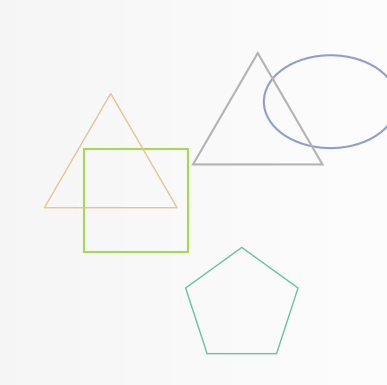[{"shape": "pentagon", "thickness": 1, "radius": 0.76, "center": [0.624, 0.205]}, {"shape": "oval", "thickness": 1.5, "radius": 0.86, "center": [0.853, 0.736]}, {"shape": "square", "thickness": 1.5, "radius": 0.67, "center": [0.351, 0.479]}, {"shape": "triangle", "thickness": 1, "radius": 0.99, "center": [0.286, 0.559]}, {"shape": "triangle", "thickness": 1.5, "radius": 0.96, "center": [0.665, 0.669]}]